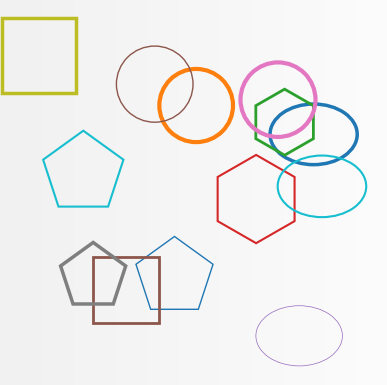[{"shape": "pentagon", "thickness": 1, "radius": 0.52, "center": [0.45, 0.281]}, {"shape": "oval", "thickness": 2.5, "radius": 0.56, "center": [0.809, 0.651]}, {"shape": "circle", "thickness": 3, "radius": 0.48, "center": [0.506, 0.726]}, {"shape": "hexagon", "thickness": 2, "radius": 0.43, "center": [0.734, 0.683]}, {"shape": "hexagon", "thickness": 1.5, "radius": 0.57, "center": [0.661, 0.483]}, {"shape": "oval", "thickness": 0.5, "radius": 0.56, "center": [0.772, 0.128]}, {"shape": "circle", "thickness": 1, "radius": 0.49, "center": [0.399, 0.781]}, {"shape": "square", "thickness": 2, "radius": 0.43, "center": [0.326, 0.248]}, {"shape": "circle", "thickness": 3, "radius": 0.48, "center": [0.717, 0.741]}, {"shape": "pentagon", "thickness": 2.5, "radius": 0.44, "center": [0.24, 0.282]}, {"shape": "square", "thickness": 2.5, "radius": 0.48, "center": [0.101, 0.856]}, {"shape": "oval", "thickness": 1.5, "radius": 0.57, "center": [0.831, 0.516]}, {"shape": "pentagon", "thickness": 1.5, "radius": 0.54, "center": [0.215, 0.552]}]